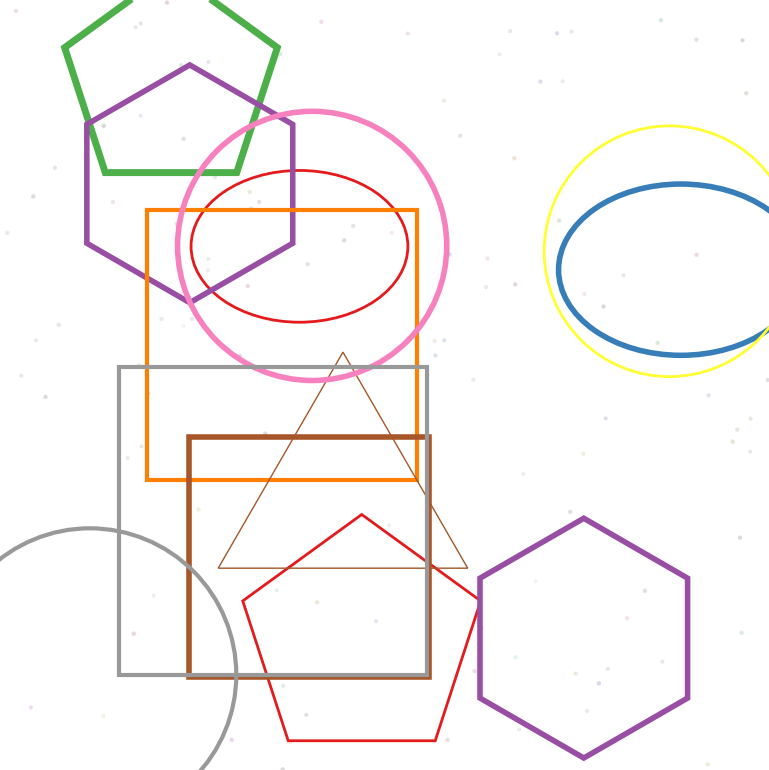[{"shape": "pentagon", "thickness": 1, "radius": 0.81, "center": [0.47, 0.169]}, {"shape": "oval", "thickness": 1, "radius": 0.7, "center": [0.389, 0.68]}, {"shape": "oval", "thickness": 2, "radius": 0.79, "center": [0.884, 0.65]}, {"shape": "pentagon", "thickness": 2.5, "radius": 0.73, "center": [0.222, 0.893]}, {"shape": "hexagon", "thickness": 2, "radius": 0.77, "center": [0.246, 0.761]}, {"shape": "hexagon", "thickness": 2, "radius": 0.78, "center": [0.758, 0.171]}, {"shape": "square", "thickness": 1.5, "radius": 0.87, "center": [0.366, 0.552]}, {"shape": "circle", "thickness": 1, "radius": 0.81, "center": [0.87, 0.674]}, {"shape": "triangle", "thickness": 0.5, "radius": 0.94, "center": [0.445, 0.356]}, {"shape": "square", "thickness": 2, "radius": 0.78, "center": [0.402, 0.277]}, {"shape": "circle", "thickness": 2, "radius": 0.87, "center": [0.405, 0.681]}, {"shape": "square", "thickness": 1.5, "radius": 1.0, "center": [0.355, 0.323]}, {"shape": "circle", "thickness": 1.5, "radius": 0.95, "center": [0.117, 0.124]}]